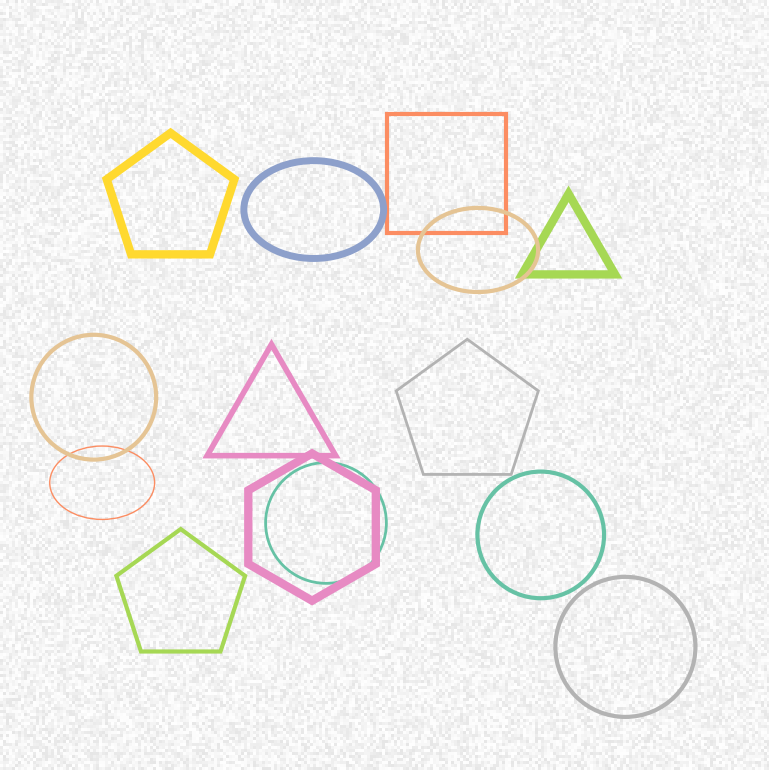[{"shape": "circle", "thickness": 1, "radius": 0.39, "center": [0.423, 0.321]}, {"shape": "circle", "thickness": 1.5, "radius": 0.41, "center": [0.702, 0.305]}, {"shape": "square", "thickness": 1.5, "radius": 0.39, "center": [0.58, 0.774]}, {"shape": "oval", "thickness": 0.5, "radius": 0.34, "center": [0.133, 0.373]}, {"shape": "oval", "thickness": 2.5, "radius": 0.45, "center": [0.407, 0.728]}, {"shape": "hexagon", "thickness": 3, "radius": 0.48, "center": [0.405, 0.315]}, {"shape": "triangle", "thickness": 2, "radius": 0.48, "center": [0.353, 0.456]}, {"shape": "pentagon", "thickness": 1.5, "radius": 0.44, "center": [0.235, 0.225]}, {"shape": "triangle", "thickness": 3, "radius": 0.35, "center": [0.738, 0.679]}, {"shape": "pentagon", "thickness": 3, "radius": 0.44, "center": [0.222, 0.74]}, {"shape": "circle", "thickness": 1.5, "radius": 0.41, "center": [0.122, 0.484]}, {"shape": "oval", "thickness": 1.5, "radius": 0.39, "center": [0.621, 0.675]}, {"shape": "circle", "thickness": 1.5, "radius": 0.45, "center": [0.812, 0.16]}, {"shape": "pentagon", "thickness": 1, "radius": 0.49, "center": [0.607, 0.462]}]